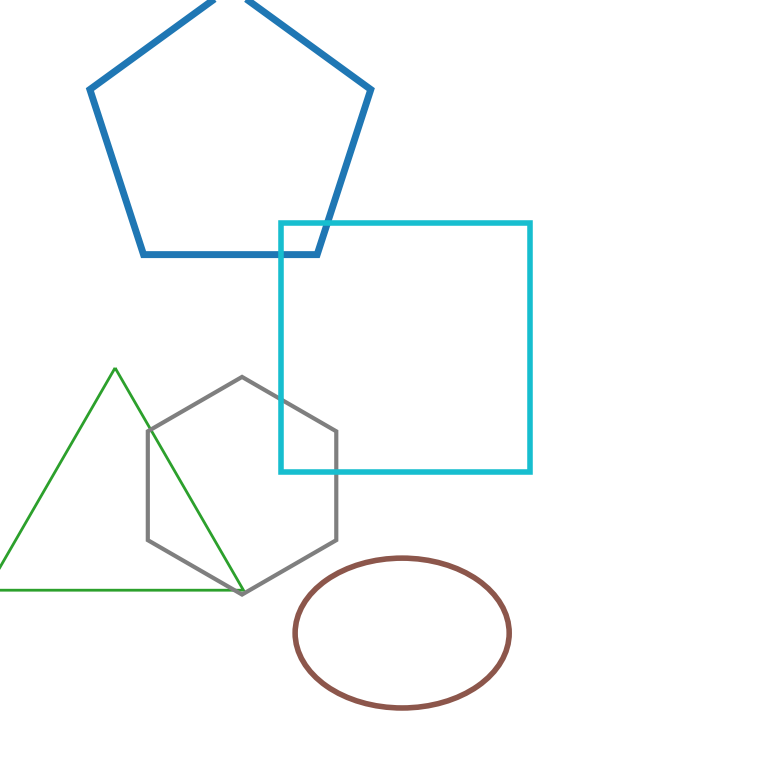[{"shape": "pentagon", "thickness": 2.5, "radius": 0.96, "center": [0.299, 0.824]}, {"shape": "triangle", "thickness": 1, "radius": 0.96, "center": [0.149, 0.33]}, {"shape": "oval", "thickness": 2, "radius": 0.69, "center": [0.522, 0.178]}, {"shape": "hexagon", "thickness": 1.5, "radius": 0.71, "center": [0.314, 0.369]}, {"shape": "square", "thickness": 2, "radius": 0.81, "center": [0.527, 0.549]}]